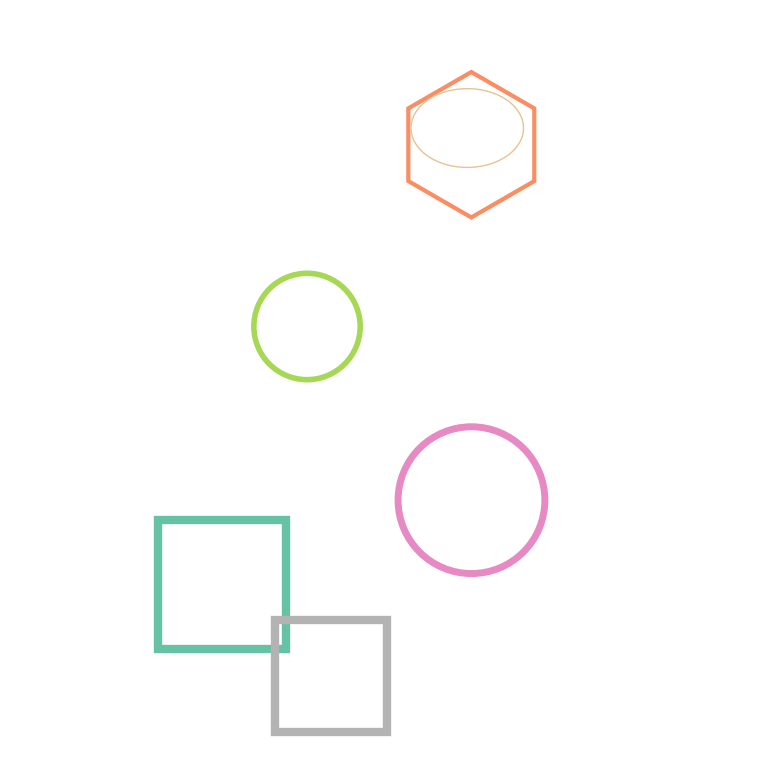[{"shape": "square", "thickness": 3, "radius": 0.42, "center": [0.288, 0.241]}, {"shape": "hexagon", "thickness": 1.5, "radius": 0.47, "center": [0.612, 0.812]}, {"shape": "circle", "thickness": 2.5, "radius": 0.48, "center": [0.612, 0.35]}, {"shape": "circle", "thickness": 2, "radius": 0.35, "center": [0.399, 0.576]}, {"shape": "oval", "thickness": 0.5, "radius": 0.37, "center": [0.607, 0.834]}, {"shape": "square", "thickness": 3, "radius": 0.36, "center": [0.43, 0.122]}]